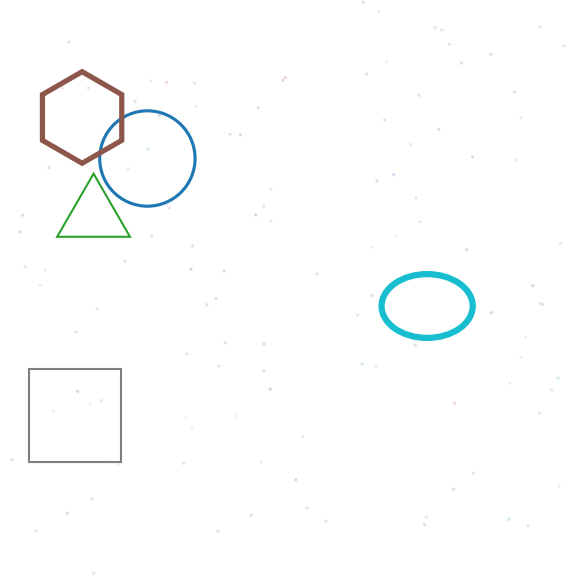[{"shape": "circle", "thickness": 1.5, "radius": 0.41, "center": [0.255, 0.725]}, {"shape": "triangle", "thickness": 1, "radius": 0.36, "center": [0.162, 0.626]}, {"shape": "hexagon", "thickness": 2.5, "radius": 0.4, "center": [0.142, 0.796]}, {"shape": "square", "thickness": 1, "radius": 0.4, "center": [0.13, 0.28]}, {"shape": "oval", "thickness": 3, "radius": 0.39, "center": [0.74, 0.469]}]